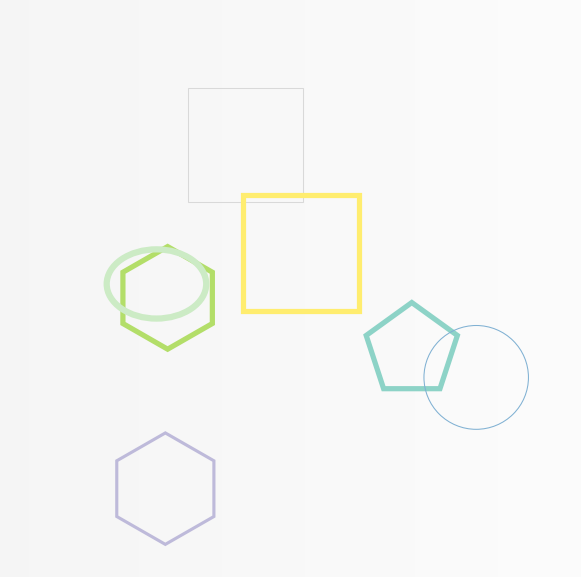[{"shape": "pentagon", "thickness": 2.5, "radius": 0.41, "center": [0.708, 0.393]}, {"shape": "hexagon", "thickness": 1.5, "radius": 0.48, "center": [0.284, 0.153]}, {"shape": "circle", "thickness": 0.5, "radius": 0.45, "center": [0.819, 0.346]}, {"shape": "hexagon", "thickness": 2.5, "radius": 0.44, "center": [0.288, 0.483]}, {"shape": "square", "thickness": 0.5, "radius": 0.49, "center": [0.422, 0.749]}, {"shape": "oval", "thickness": 3, "radius": 0.43, "center": [0.269, 0.507]}, {"shape": "square", "thickness": 2.5, "radius": 0.5, "center": [0.517, 0.561]}]